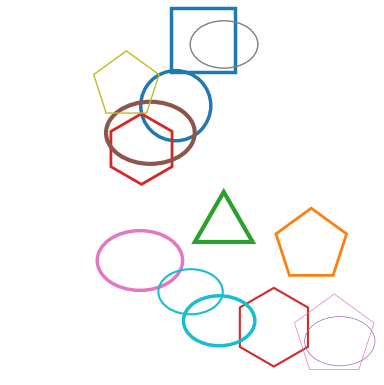[{"shape": "circle", "thickness": 2.5, "radius": 0.46, "center": [0.457, 0.725]}, {"shape": "square", "thickness": 2.5, "radius": 0.41, "center": [0.527, 0.896]}, {"shape": "pentagon", "thickness": 2, "radius": 0.48, "center": [0.808, 0.363]}, {"shape": "triangle", "thickness": 3, "radius": 0.43, "center": [0.581, 0.415]}, {"shape": "hexagon", "thickness": 2, "radius": 0.46, "center": [0.367, 0.613]}, {"shape": "hexagon", "thickness": 1.5, "radius": 0.51, "center": [0.711, 0.15]}, {"shape": "oval", "thickness": 0.5, "radius": 0.46, "center": [0.883, 0.114]}, {"shape": "oval", "thickness": 3, "radius": 0.58, "center": [0.391, 0.655]}, {"shape": "oval", "thickness": 2.5, "radius": 0.55, "center": [0.363, 0.323]}, {"shape": "pentagon", "thickness": 0.5, "radius": 0.54, "center": [0.868, 0.128]}, {"shape": "oval", "thickness": 1, "radius": 0.44, "center": [0.582, 0.885]}, {"shape": "pentagon", "thickness": 1, "radius": 0.45, "center": [0.328, 0.779]}, {"shape": "oval", "thickness": 2.5, "radius": 0.46, "center": [0.569, 0.167]}, {"shape": "oval", "thickness": 1.5, "radius": 0.42, "center": [0.495, 0.242]}]